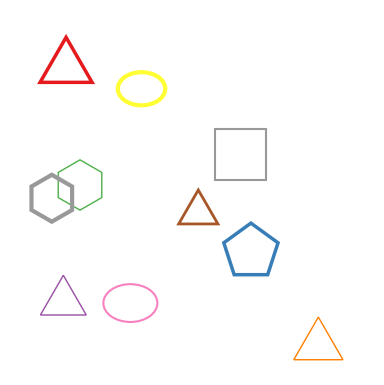[{"shape": "triangle", "thickness": 2.5, "radius": 0.39, "center": [0.172, 0.825]}, {"shape": "pentagon", "thickness": 2.5, "radius": 0.37, "center": [0.652, 0.346]}, {"shape": "hexagon", "thickness": 1, "radius": 0.33, "center": [0.208, 0.519]}, {"shape": "triangle", "thickness": 1, "radius": 0.34, "center": [0.165, 0.216]}, {"shape": "triangle", "thickness": 1, "radius": 0.37, "center": [0.827, 0.103]}, {"shape": "oval", "thickness": 3, "radius": 0.31, "center": [0.368, 0.769]}, {"shape": "triangle", "thickness": 2, "radius": 0.29, "center": [0.515, 0.448]}, {"shape": "oval", "thickness": 1.5, "radius": 0.35, "center": [0.339, 0.213]}, {"shape": "square", "thickness": 1.5, "radius": 0.33, "center": [0.626, 0.599]}, {"shape": "hexagon", "thickness": 3, "radius": 0.3, "center": [0.135, 0.485]}]